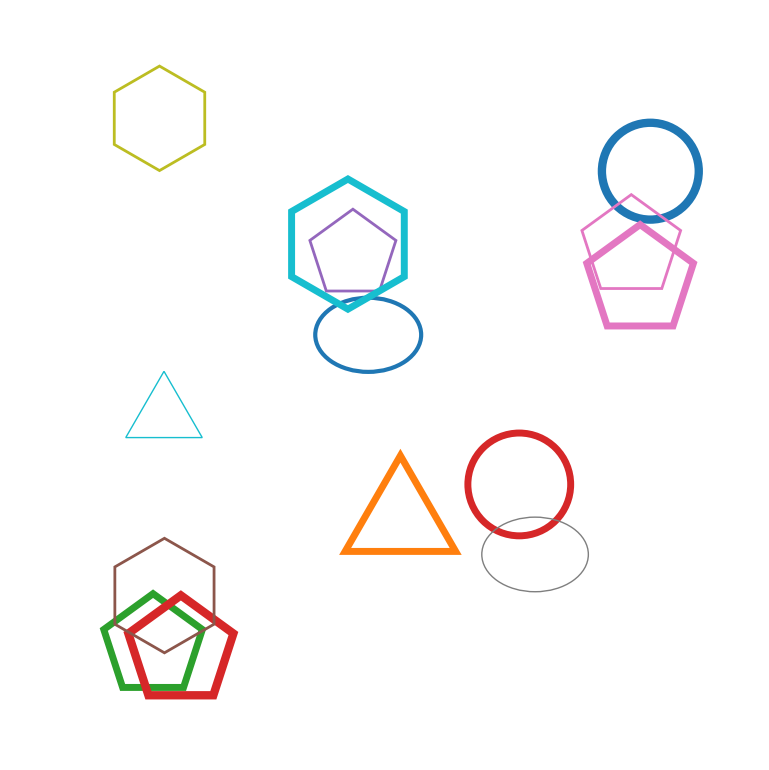[{"shape": "circle", "thickness": 3, "radius": 0.31, "center": [0.845, 0.778]}, {"shape": "oval", "thickness": 1.5, "radius": 0.34, "center": [0.478, 0.565]}, {"shape": "triangle", "thickness": 2.5, "radius": 0.41, "center": [0.52, 0.325]}, {"shape": "pentagon", "thickness": 2.5, "radius": 0.34, "center": [0.199, 0.162]}, {"shape": "pentagon", "thickness": 3, "radius": 0.36, "center": [0.235, 0.155]}, {"shape": "circle", "thickness": 2.5, "radius": 0.33, "center": [0.674, 0.371]}, {"shape": "pentagon", "thickness": 1, "radius": 0.29, "center": [0.458, 0.67]}, {"shape": "hexagon", "thickness": 1, "radius": 0.37, "center": [0.214, 0.227]}, {"shape": "pentagon", "thickness": 1, "radius": 0.34, "center": [0.82, 0.68]}, {"shape": "pentagon", "thickness": 2.5, "radius": 0.36, "center": [0.831, 0.636]}, {"shape": "oval", "thickness": 0.5, "radius": 0.35, "center": [0.695, 0.28]}, {"shape": "hexagon", "thickness": 1, "radius": 0.34, "center": [0.207, 0.846]}, {"shape": "hexagon", "thickness": 2.5, "radius": 0.42, "center": [0.452, 0.683]}, {"shape": "triangle", "thickness": 0.5, "radius": 0.29, "center": [0.213, 0.46]}]